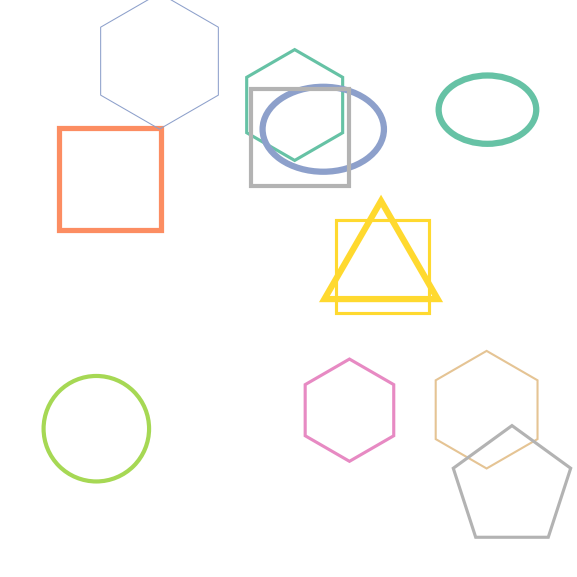[{"shape": "hexagon", "thickness": 1.5, "radius": 0.48, "center": [0.51, 0.817]}, {"shape": "oval", "thickness": 3, "radius": 0.42, "center": [0.844, 0.809]}, {"shape": "square", "thickness": 2.5, "radius": 0.44, "center": [0.19, 0.689]}, {"shape": "oval", "thickness": 3, "radius": 0.53, "center": [0.56, 0.775]}, {"shape": "hexagon", "thickness": 0.5, "radius": 0.59, "center": [0.276, 0.893]}, {"shape": "hexagon", "thickness": 1.5, "radius": 0.44, "center": [0.605, 0.289]}, {"shape": "circle", "thickness": 2, "radius": 0.46, "center": [0.167, 0.257]}, {"shape": "square", "thickness": 1.5, "radius": 0.4, "center": [0.662, 0.538]}, {"shape": "triangle", "thickness": 3, "radius": 0.57, "center": [0.66, 0.538]}, {"shape": "hexagon", "thickness": 1, "radius": 0.51, "center": [0.843, 0.29]}, {"shape": "pentagon", "thickness": 1.5, "radius": 0.53, "center": [0.887, 0.155]}, {"shape": "square", "thickness": 2, "radius": 0.42, "center": [0.52, 0.761]}]